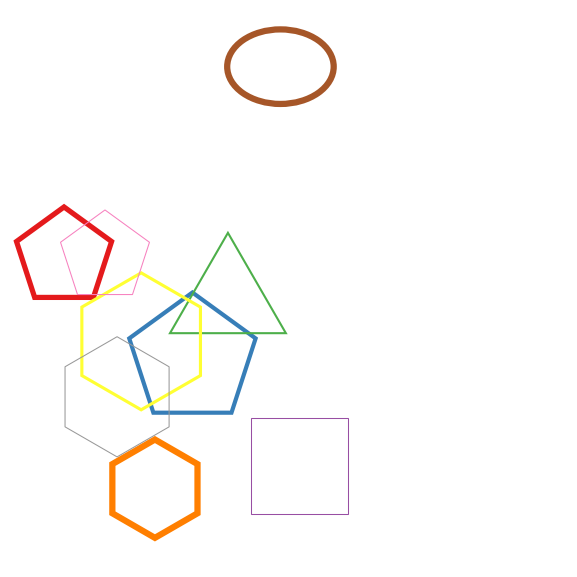[{"shape": "pentagon", "thickness": 2.5, "radius": 0.43, "center": [0.111, 0.554]}, {"shape": "pentagon", "thickness": 2, "radius": 0.58, "center": [0.333, 0.378]}, {"shape": "triangle", "thickness": 1, "radius": 0.58, "center": [0.395, 0.48]}, {"shape": "square", "thickness": 0.5, "radius": 0.42, "center": [0.519, 0.192]}, {"shape": "hexagon", "thickness": 3, "radius": 0.43, "center": [0.268, 0.153]}, {"shape": "hexagon", "thickness": 1.5, "radius": 0.59, "center": [0.244, 0.408]}, {"shape": "oval", "thickness": 3, "radius": 0.46, "center": [0.486, 0.884]}, {"shape": "pentagon", "thickness": 0.5, "radius": 0.4, "center": [0.182, 0.555]}, {"shape": "hexagon", "thickness": 0.5, "radius": 0.52, "center": [0.203, 0.312]}]